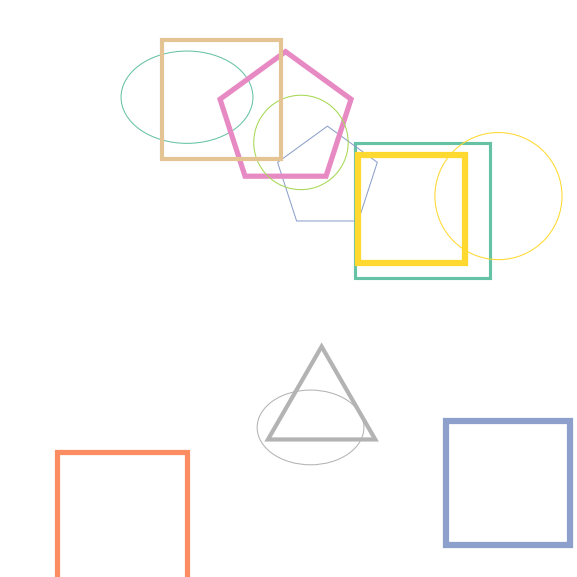[{"shape": "oval", "thickness": 0.5, "radius": 0.57, "center": [0.324, 0.831]}, {"shape": "square", "thickness": 1.5, "radius": 0.58, "center": [0.731, 0.635]}, {"shape": "square", "thickness": 2.5, "radius": 0.56, "center": [0.211, 0.104]}, {"shape": "square", "thickness": 3, "radius": 0.54, "center": [0.88, 0.162]}, {"shape": "pentagon", "thickness": 0.5, "radius": 0.45, "center": [0.567, 0.69]}, {"shape": "pentagon", "thickness": 2.5, "radius": 0.6, "center": [0.494, 0.791]}, {"shape": "circle", "thickness": 0.5, "radius": 0.41, "center": [0.521, 0.752]}, {"shape": "square", "thickness": 3, "radius": 0.47, "center": [0.712, 0.637]}, {"shape": "circle", "thickness": 0.5, "radius": 0.55, "center": [0.863, 0.66]}, {"shape": "square", "thickness": 2, "radius": 0.51, "center": [0.384, 0.827]}, {"shape": "triangle", "thickness": 2, "radius": 0.54, "center": [0.557, 0.292]}, {"shape": "oval", "thickness": 0.5, "radius": 0.46, "center": [0.538, 0.259]}]